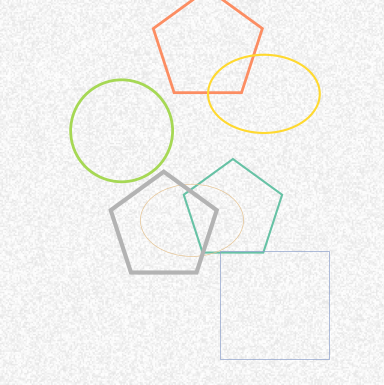[{"shape": "pentagon", "thickness": 1.5, "radius": 0.67, "center": [0.605, 0.453]}, {"shape": "pentagon", "thickness": 2, "radius": 0.74, "center": [0.54, 0.88]}, {"shape": "square", "thickness": 0.5, "radius": 0.71, "center": [0.713, 0.208]}, {"shape": "circle", "thickness": 2, "radius": 0.66, "center": [0.316, 0.66]}, {"shape": "oval", "thickness": 1.5, "radius": 0.73, "center": [0.685, 0.756]}, {"shape": "oval", "thickness": 0.5, "radius": 0.67, "center": [0.499, 0.428]}, {"shape": "pentagon", "thickness": 3, "radius": 0.72, "center": [0.425, 0.409]}]